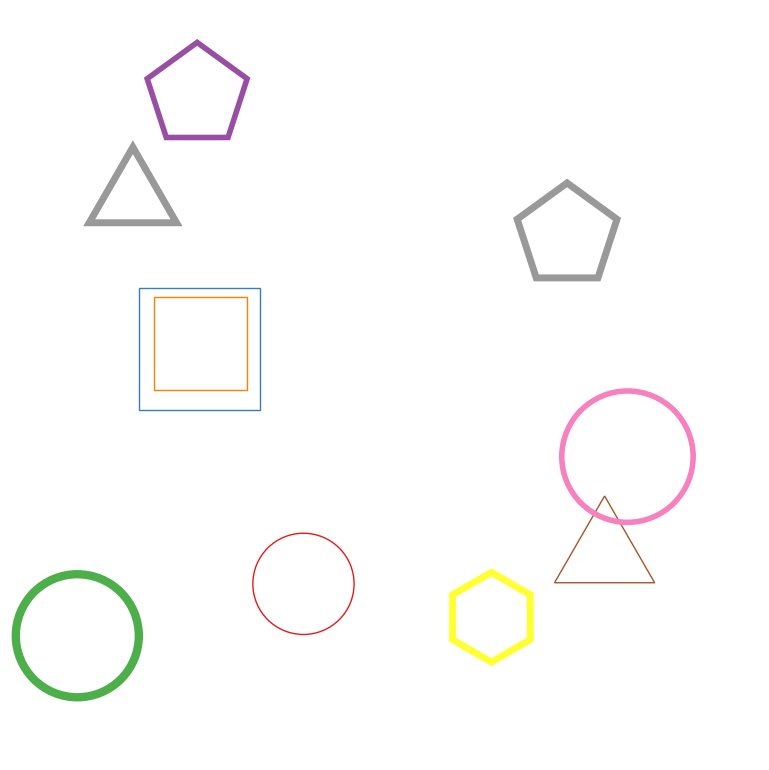[{"shape": "circle", "thickness": 0.5, "radius": 0.33, "center": [0.394, 0.242]}, {"shape": "square", "thickness": 0.5, "radius": 0.4, "center": [0.259, 0.547]}, {"shape": "circle", "thickness": 3, "radius": 0.4, "center": [0.1, 0.174]}, {"shape": "pentagon", "thickness": 2, "radius": 0.34, "center": [0.256, 0.877]}, {"shape": "square", "thickness": 0.5, "radius": 0.3, "center": [0.26, 0.554]}, {"shape": "hexagon", "thickness": 2.5, "radius": 0.29, "center": [0.638, 0.198]}, {"shape": "triangle", "thickness": 0.5, "radius": 0.38, "center": [0.785, 0.281]}, {"shape": "circle", "thickness": 2, "radius": 0.43, "center": [0.815, 0.407]}, {"shape": "pentagon", "thickness": 2.5, "radius": 0.34, "center": [0.736, 0.694]}, {"shape": "triangle", "thickness": 2.5, "radius": 0.33, "center": [0.173, 0.743]}]